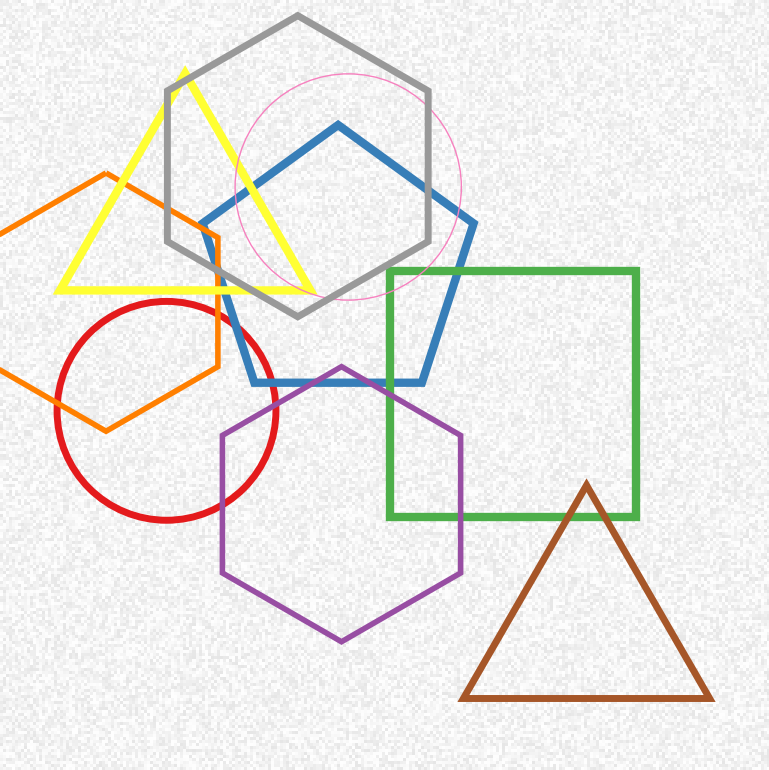[{"shape": "circle", "thickness": 2.5, "radius": 0.71, "center": [0.216, 0.466]}, {"shape": "pentagon", "thickness": 3, "radius": 0.93, "center": [0.439, 0.653]}, {"shape": "square", "thickness": 3, "radius": 0.8, "center": [0.666, 0.488]}, {"shape": "hexagon", "thickness": 2, "radius": 0.89, "center": [0.444, 0.345]}, {"shape": "hexagon", "thickness": 2, "radius": 0.84, "center": [0.138, 0.608]}, {"shape": "triangle", "thickness": 3, "radius": 0.94, "center": [0.24, 0.717]}, {"shape": "triangle", "thickness": 2.5, "radius": 0.92, "center": [0.762, 0.185]}, {"shape": "circle", "thickness": 0.5, "radius": 0.73, "center": [0.452, 0.757]}, {"shape": "hexagon", "thickness": 2.5, "radius": 0.98, "center": [0.387, 0.784]}]